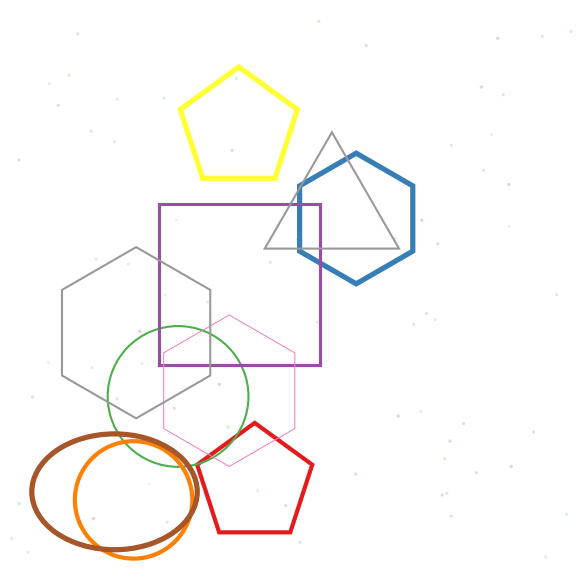[{"shape": "pentagon", "thickness": 2, "radius": 0.52, "center": [0.441, 0.162]}, {"shape": "hexagon", "thickness": 2.5, "radius": 0.57, "center": [0.617, 0.621]}, {"shape": "circle", "thickness": 1, "radius": 0.61, "center": [0.308, 0.313]}, {"shape": "square", "thickness": 1.5, "radius": 0.7, "center": [0.414, 0.506]}, {"shape": "circle", "thickness": 2, "radius": 0.51, "center": [0.231, 0.134]}, {"shape": "pentagon", "thickness": 2.5, "radius": 0.53, "center": [0.414, 0.777]}, {"shape": "oval", "thickness": 2.5, "radius": 0.72, "center": [0.198, 0.148]}, {"shape": "hexagon", "thickness": 0.5, "radius": 0.66, "center": [0.397, 0.323]}, {"shape": "triangle", "thickness": 1, "radius": 0.67, "center": [0.575, 0.636]}, {"shape": "hexagon", "thickness": 1, "radius": 0.74, "center": [0.236, 0.423]}]